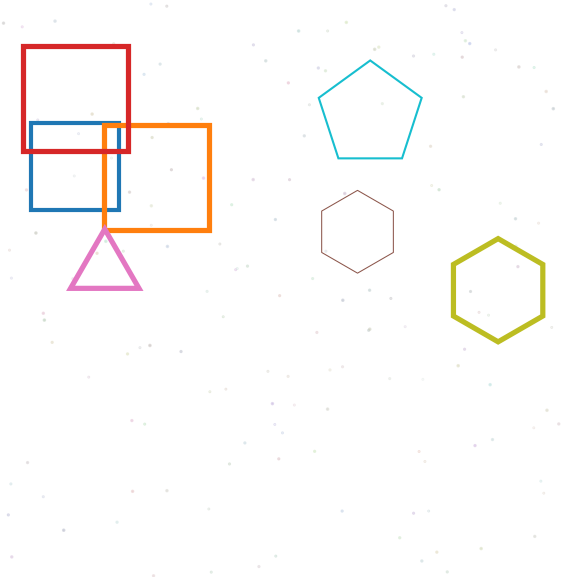[{"shape": "square", "thickness": 2, "radius": 0.38, "center": [0.13, 0.711]}, {"shape": "square", "thickness": 2.5, "radius": 0.45, "center": [0.271, 0.692]}, {"shape": "square", "thickness": 2.5, "radius": 0.46, "center": [0.131, 0.828]}, {"shape": "hexagon", "thickness": 0.5, "radius": 0.36, "center": [0.619, 0.598]}, {"shape": "triangle", "thickness": 2.5, "radius": 0.34, "center": [0.181, 0.534]}, {"shape": "hexagon", "thickness": 2.5, "radius": 0.45, "center": [0.863, 0.497]}, {"shape": "pentagon", "thickness": 1, "radius": 0.47, "center": [0.641, 0.801]}]